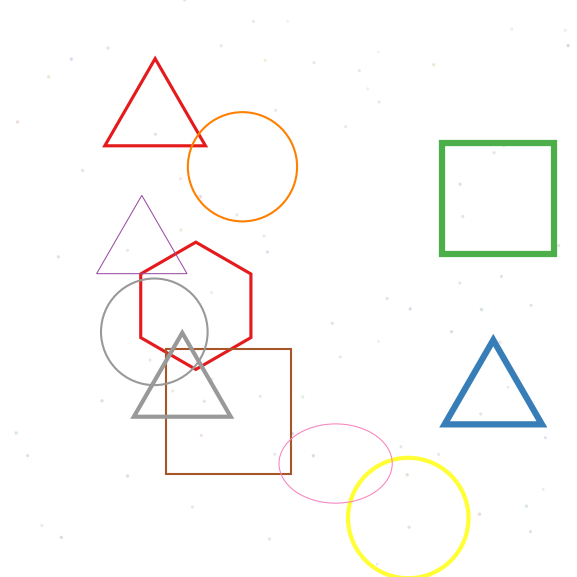[{"shape": "triangle", "thickness": 1.5, "radius": 0.5, "center": [0.269, 0.797]}, {"shape": "hexagon", "thickness": 1.5, "radius": 0.55, "center": [0.339, 0.47]}, {"shape": "triangle", "thickness": 3, "radius": 0.49, "center": [0.854, 0.313]}, {"shape": "square", "thickness": 3, "radius": 0.48, "center": [0.862, 0.655]}, {"shape": "triangle", "thickness": 0.5, "radius": 0.45, "center": [0.246, 0.57]}, {"shape": "circle", "thickness": 1, "radius": 0.47, "center": [0.42, 0.71]}, {"shape": "circle", "thickness": 2, "radius": 0.52, "center": [0.707, 0.102]}, {"shape": "square", "thickness": 1, "radius": 0.54, "center": [0.395, 0.287]}, {"shape": "oval", "thickness": 0.5, "radius": 0.49, "center": [0.581, 0.196]}, {"shape": "triangle", "thickness": 2, "radius": 0.48, "center": [0.316, 0.326]}, {"shape": "circle", "thickness": 1, "radius": 0.46, "center": [0.267, 0.425]}]